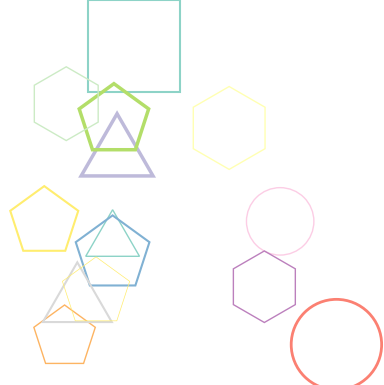[{"shape": "triangle", "thickness": 1, "radius": 0.4, "center": [0.292, 0.375]}, {"shape": "square", "thickness": 1.5, "radius": 0.6, "center": [0.347, 0.88]}, {"shape": "hexagon", "thickness": 1, "radius": 0.54, "center": [0.595, 0.668]}, {"shape": "triangle", "thickness": 2.5, "radius": 0.54, "center": [0.304, 0.597]}, {"shape": "circle", "thickness": 2, "radius": 0.59, "center": [0.874, 0.105]}, {"shape": "pentagon", "thickness": 1.5, "radius": 0.5, "center": [0.292, 0.34]}, {"shape": "pentagon", "thickness": 1, "radius": 0.42, "center": [0.168, 0.124]}, {"shape": "pentagon", "thickness": 2.5, "radius": 0.47, "center": [0.296, 0.688]}, {"shape": "circle", "thickness": 1, "radius": 0.44, "center": [0.728, 0.425]}, {"shape": "triangle", "thickness": 1.5, "radius": 0.52, "center": [0.201, 0.215]}, {"shape": "hexagon", "thickness": 1, "radius": 0.46, "center": [0.687, 0.255]}, {"shape": "hexagon", "thickness": 1, "radius": 0.48, "center": [0.172, 0.731]}, {"shape": "pentagon", "thickness": 1.5, "radius": 0.46, "center": [0.115, 0.424]}, {"shape": "pentagon", "thickness": 0.5, "radius": 0.46, "center": [0.249, 0.241]}]